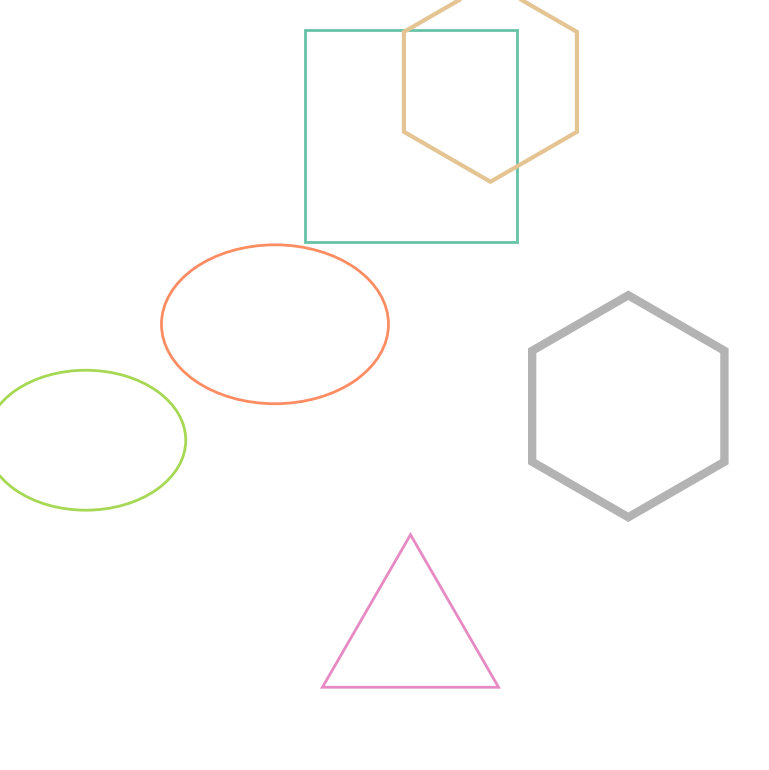[{"shape": "square", "thickness": 1, "radius": 0.69, "center": [0.534, 0.824]}, {"shape": "oval", "thickness": 1, "radius": 0.74, "center": [0.357, 0.579]}, {"shape": "triangle", "thickness": 1, "radius": 0.66, "center": [0.533, 0.173]}, {"shape": "oval", "thickness": 1, "radius": 0.65, "center": [0.111, 0.428]}, {"shape": "hexagon", "thickness": 1.5, "radius": 0.65, "center": [0.637, 0.894]}, {"shape": "hexagon", "thickness": 3, "radius": 0.72, "center": [0.816, 0.472]}]